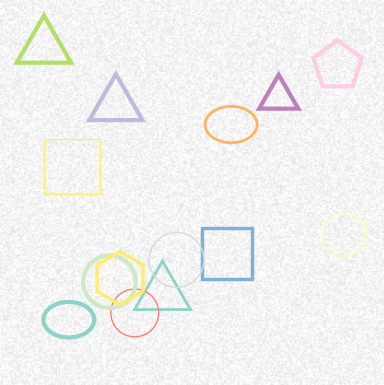[{"shape": "oval", "thickness": 3, "radius": 0.33, "center": [0.179, 0.17]}, {"shape": "triangle", "thickness": 2, "radius": 0.42, "center": [0.422, 0.238]}, {"shape": "hexagon", "thickness": 1, "radius": 0.31, "center": [0.894, 0.39]}, {"shape": "triangle", "thickness": 3, "radius": 0.4, "center": [0.301, 0.728]}, {"shape": "circle", "thickness": 1, "radius": 0.31, "center": [0.35, 0.187]}, {"shape": "square", "thickness": 2.5, "radius": 0.33, "center": [0.589, 0.341]}, {"shape": "oval", "thickness": 2, "radius": 0.34, "center": [0.6, 0.677]}, {"shape": "triangle", "thickness": 3, "radius": 0.41, "center": [0.114, 0.878]}, {"shape": "pentagon", "thickness": 3, "radius": 0.33, "center": [0.877, 0.829]}, {"shape": "circle", "thickness": 1, "radius": 0.36, "center": [0.459, 0.325]}, {"shape": "triangle", "thickness": 3, "radius": 0.29, "center": [0.724, 0.747]}, {"shape": "circle", "thickness": 3, "radius": 0.34, "center": [0.284, 0.268]}, {"shape": "square", "thickness": 1, "radius": 0.36, "center": [0.187, 0.568]}, {"shape": "hexagon", "thickness": 2.5, "radius": 0.34, "center": [0.312, 0.278]}]